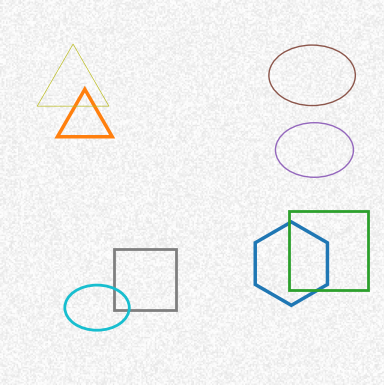[{"shape": "hexagon", "thickness": 2.5, "radius": 0.54, "center": [0.757, 0.315]}, {"shape": "triangle", "thickness": 2.5, "radius": 0.41, "center": [0.22, 0.686]}, {"shape": "square", "thickness": 2, "radius": 0.51, "center": [0.854, 0.35]}, {"shape": "oval", "thickness": 1, "radius": 0.51, "center": [0.817, 0.61]}, {"shape": "oval", "thickness": 1, "radius": 0.56, "center": [0.811, 0.804]}, {"shape": "square", "thickness": 2, "radius": 0.4, "center": [0.376, 0.274]}, {"shape": "triangle", "thickness": 0.5, "radius": 0.54, "center": [0.19, 0.778]}, {"shape": "oval", "thickness": 2, "radius": 0.42, "center": [0.252, 0.201]}]